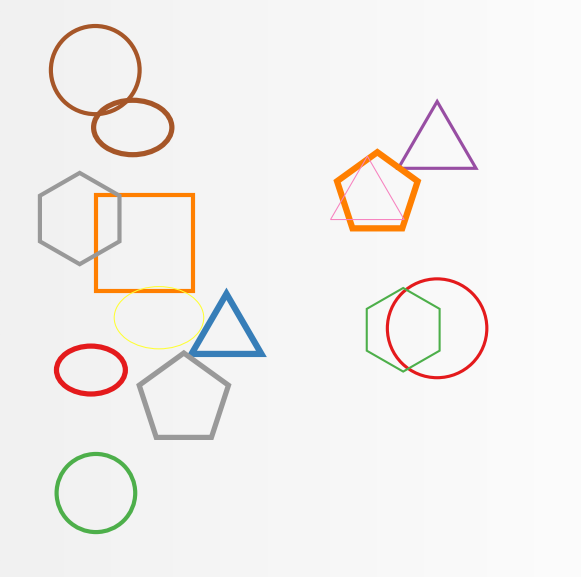[{"shape": "oval", "thickness": 2.5, "radius": 0.3, "center": [0.156, 0.358]}, {"shape": "circle", "thickness": 1.5, "radius": 0.43, "center": [0.752, 0.431]}, {"shape": "triangle", "thickness": 3, "radius": 0.35, "center": [0.39, 0.421]}, {"shape": "hexagon", "thickness": 1, "radius": 0.36, "center": [0.694, 0.428]}, {"shape": "circle", "thickness": 2, "radius": 0.34, "center": [0.165, 0.145]}, {"shape": "triangle", "thickness": 1.5, "radius": 0.39, "center": [0.752, 0.746]}, {"shape": "pentagon", "thickness": 3, "radius": 0.36, "center": [0.649, 0.663]}, {"shape": "square", "thickness": 2, "radius": 0.42, "center": [0.248, 0.578]}, {"shape": "oval", "thickness": 0.5, "radius": 0.39, "center": [0.274, 0.449]}, {"shape": "oval", "thickness": 2.5, "radius": 0.34, "center": [0.228, 0.778]}, {"shape": "circle", "thickness": 2, "radius": 0.38, "center": [0.164, 0.878]}, {"shape": "triangle", "thickness": 0.5, "radius": 0.37, "center": [0.632, 0.656]}, {"shape": "pentagon", "thickness": 2.5, "radius": 0.4, "center": [0.316, 0.307]}, {"shape": "hexagon", "thickness": 2, "radius": 0.4, "center": [0.137, 0.621]}]